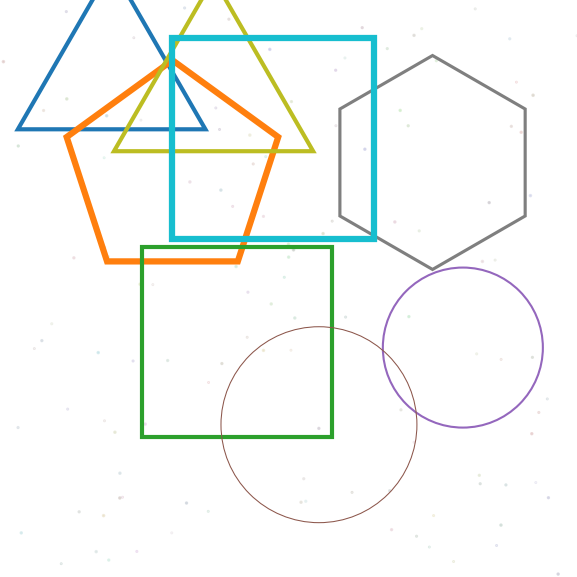[{"shape": "triangle", "thickness": 2, "radius": 0.94, "center": [0.193, 0.869]}, {"shape": "pentagon", "thickness": 3, "radius": 0.96, "center": [0.299, 0.702]}, {"shape": "square", "thickness": 2, "radius": 0.82, "center": [0.41, 0.407]}, {"shape": "circle", "thickness": 1, "radius": 0.69, "center": [0.801, 0.397]}, {"shape": "circle", "thickness": 0.5, "radius": 0.85, "center": [0.552, 0.264]}, {"shape": "hexagon", "thickness": 1.5, "radius": 0.93, "center": [0.749, 0.718]}, {"shape": "triangle", "thickness": 2, "radius": 1.0, "center": [0.37, 0.837]}, {"shape": "square", "thickness": 3, "radius": 0.87, "center": [0.473, 0.759]}]